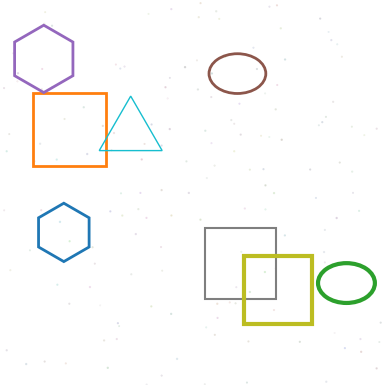[{"shape": "hexagon", "thickness": 2, "radius": 0.38, "center": [0.166, 0.396]}, {"shape": "square", "thickness": 2, "radius": 0.48, "center": [0.18, 0.663]}, {"shape": "oval", "thickness": 3, "radius": 0.37, "center": [0.9, 0.265]}, {"shape": "hexagon", "thickness": 2, "radius": 0.44, "center": [0.114, 0.847]}, {"shape": "oval", "thickness": 2, "radius": 0.37, "center": [0.617, 0.809]}, {"shape": "square", "thickness": 1.5, "radius": 0.46, "center": [0.625, 0.315]}, {"shape": "square", "thickness": 3, "radius": 0.44, "center": [0.721, 0.247]}, {"shape": "triangle", "thickness": 1, "radius": 0.47, "center": [0.339, 0.656]}]